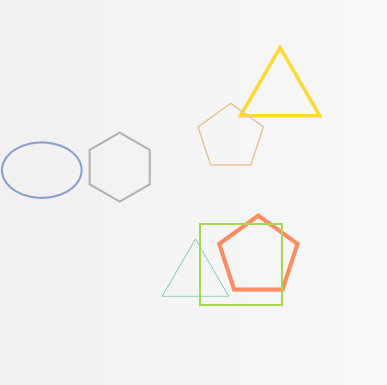[{"shape": "triangle", "thickness": 0.5, "radius": 0.5, "center": [0.504, 0.28]}, {"shape": "pentagon", "thickness": 3, "radius": 0.53, "center": [0.667, 0.334]}, {"shape": "oval", "thickness": 1.5, "radius": 0.51, "center": [0.108, 0.558]}, {"shape": "square", "thickness": 1.5, "radius": 0.53, "center": [0.622, 0.313]}, {"shape": "triangle", "thickness": 2.5, "radius": 0.59, "center": [0.723, 0.758]}, {"shape": "pentagon", "thickness": 1, "radius": 0.44, "center": [0.595, 0.643]}, {"shape": "hexagon", "thickness": 1.5, "radius": 0.45, "center": [0.309, 0.566]}]